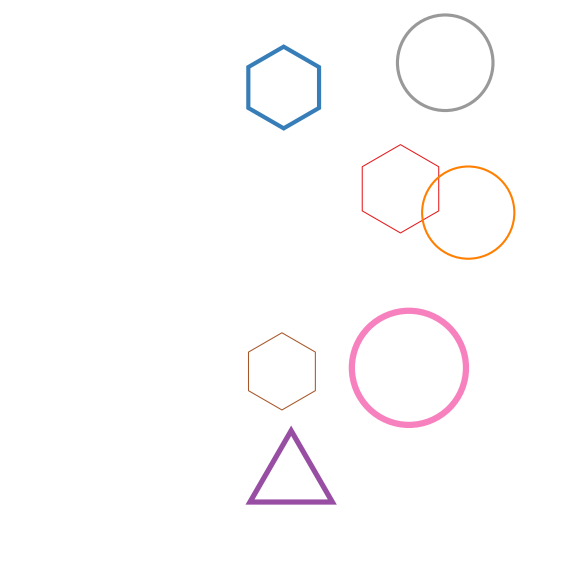[{"shape": "hexagon", "thickness": 0.5, "radius": 0.38, "center": [0.693, 0.672]}, {"shape": "hexagon", "thickness": 2, "radius": 0.35, "center": [0.491, 0.848]}, {"shape": "triangle", "thickness": 2.5, "radius": 0.41, "center": [0.504, 0.171]}, {"shape": "circle", "thickness": 1, "radius": 0.4, "center": [0.811, 0.631]}, {"shape": "hexagon", "thickness": 0.5, "radius": 0.33, "center": [0.488, 0.356]}, {"shape": "circle", "thickness": 3, "radius": 0.49, "center": [0.708, 0.362]}, {"shape": "circle", "thickness": 1.5, "radius": 0.41, "center": [0.771, 0.89]}]